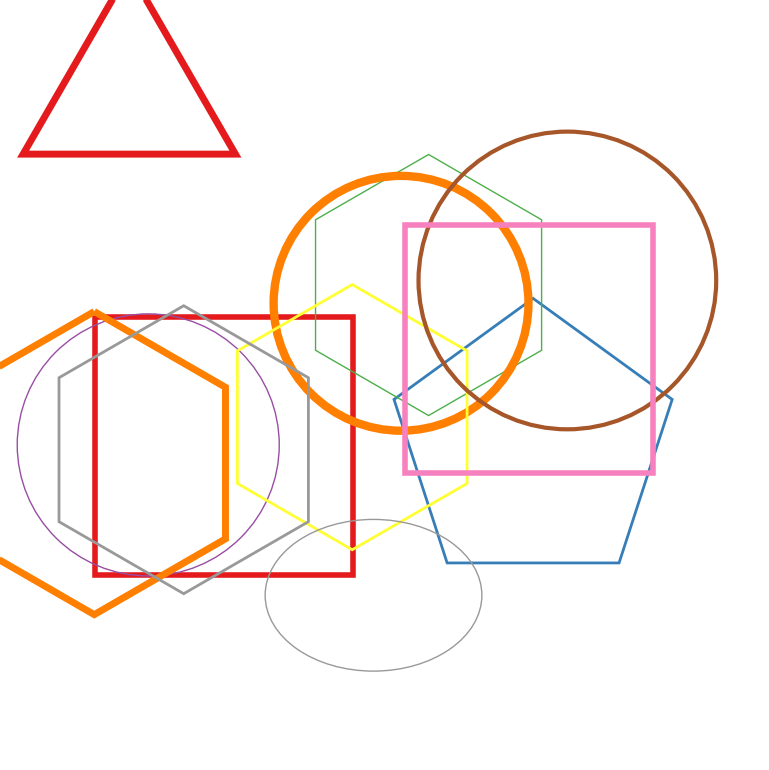[{"shape": "square", "thickness": 2, "radius": 0.84, "center": [0.291, 0.421]}, {"shape": "triangle", "thickness": 2.5, "radius": 0.8, "center": [0.168, 0.879]}, {"shape": "pentagon", "thickness": 1, "radius": 0.95, "center": [0.692, 0.423]}, {"shape": "hexagon", "thickness": 0.5, "radius": 0.85, "center": [0.557, 0.63]}, {"shape": "circle", "thickness": 0.5, "radius": 0.85, "center": [0.193, 0.422]}, {"shape": "circle", "thickness": 3, "radius": 0.83, "center": [0.521, 0.606]}, {"shape": "hexagon", "thickness": 2.5, "radius": 0.98, "center": [0.122, 0.399]}, {"shape": "hexagon", "thickness": 1, "radius": 0.86, "center": [0.457, 0.458]}, {"shape": "circle", "thickness": 1.5, "radius": 0.97, "center": [0.737, 0.636]}, {"shape": "square", "thickness": 2, "radius": 0.81, "center": [0.687, 0.547]}, {"shape": "oval", "thickness": 0.5, "radius": 0.7, "center": [0.485, 0.227]}, {"shape": "hexagon", "thickness": 1, "radius": 0.93, "center": [0.239, 0.416]}]